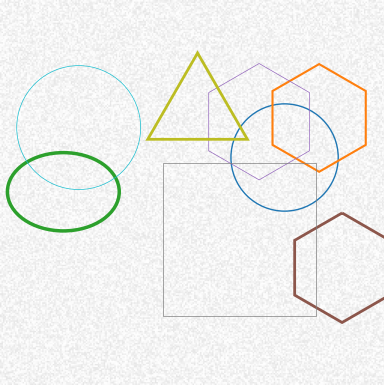[{"shape": "circle", "thickness": 1, "radius": 0.7, "center": [0.739, 0.591]}, {"shape": "hexagon", "thickness": 1.5, "radius": 0.7, "center": [0.829, 0.694]}, {"shape": "oval", "thickness": 2.5, "radius": 0.73, "center": [0.165, 0.502]}, {"shape": "hexagon", "thickness": 0.5, "radius": 0.76, "center": [0.673, 0.684]}, {"shape": "hexagon", "thickness": 2, "radius": 0.71, "center": [0.889, 0.305]}, {"shape": "square", "thickness": 0.5, "radius": 0.99, "center": [0.621, 0.377]}, {"shape": "triangle", "thickness": 2, "radius": 0.75, "center": [0.513, 0.713]}, {"shape": "circle", "thickness": 0.5, "radius": 0.8, "center": [0.204, 0.669]}]